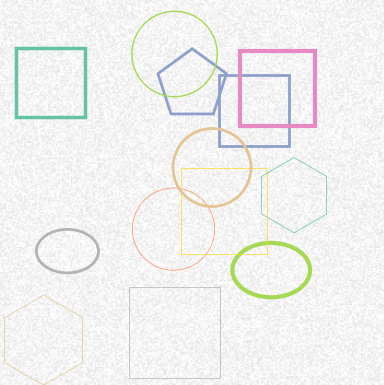[{"shape": "hexagon", "thickness": 0.5, "radius": 0.49, "center": [0.764, 0.493]}, {"shape": "square", "thickness": 2.5, "radius": 0.45, "center": [0.131, 0.786]}, {"shape": "circle", "thickness": 0.5, "radius": 0.53, "center": [0.451, 0.405]}, {"shape": "pentagon", "thickness": 2, "radius": 0.47, "center": [0.499, 0.78]}, {"shape": "square", "thickness": 2, "radius": 0.46, "center": [0.66, 0.713]}, {"shape": "square", "thickness": 3, "radius": 0.48, "center": [0.72, 0.771]}, {"shape": "oval", "thickness": 3, "radius": 0.5, "center": [0.704, 0.298]}, {"shape": "circle", "thickness": 1, "radius": 0.55, "center": [0.453, 0.86]}, {"shape": "square", "thickness": 0.5, "radius": 0.56, "center": [0.582, 0.453]}, {"shape": "circle", "thickness": 2, "radius": 0.51, "center": [0.551, 0.565]}, {"shape": "hexagon", "thickness": 0.5, "radius": 0.58, "center": [0.113, 0.117]}, {"shape": "square", "thickness": 0.5, "radius": 0.59, "center": [0.452, 0.136]}, {"shape": "oval", "thickness": 2, "radius": 0.4, "center": [0.175, 0.348]}]